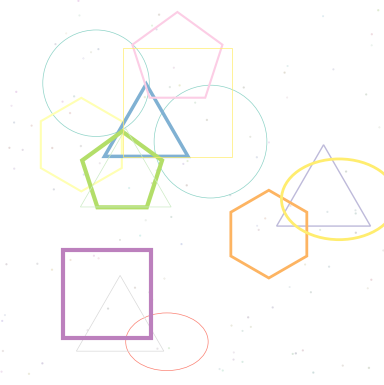[{"shape": "circle", "thickness": 0.5, "radius": 0.73, "center": [0.547, 0.632]}, {"shape": "circle", "thickness": 0.5, "radius": 0.69, "center": [0.249, 0.784]}, {"shape": "hexagon", "thickness": 1.5, "radius": 0.61, "center": [0.211, 0.624]}, {"shape": "triangle", "thickness": 1, "radius": 0.7, "center": [0.84, 0.483]}, {"shape": "oval", "thickness": 0.5, "radius": 0.54, "center": [0.434, 0.112]}, {"shape": "triangle", "thickness": 2.5, "radius": 0.63, "center": [0.38, 0.656]}, {"shape": "hexagon", "thickness": 2, "radius": 0.57, "center": [0.698, 0.392]}, {"shape": "pentagon", "thickness": 3, "radius": 0.55, "center": [0.317, 0.55]}, {"shape": "pentagon", "thickness": 1.5, "radius": 0.62, "center": [0.461, 0.846]}, {"shape": "triangle", "thickness": 0.5, "radius": 0.66, "center": [0.312, 0.153]}, {"shape": "square", "thickness": 3, "radius": 0.58, "center": [0.278, 0.237]}, {"shape": "triangle", "thickness": 0.5, "radius": 0.68, "center": [0.327, 0.53]}, {"shape": "square", "thickness": 0.5, "radius": 0.71, "center": [0.462, 0.734]}, {"shape": "oval", "thickness": 2, "radius": 0.75, "center": [0.881, 0.482]}]